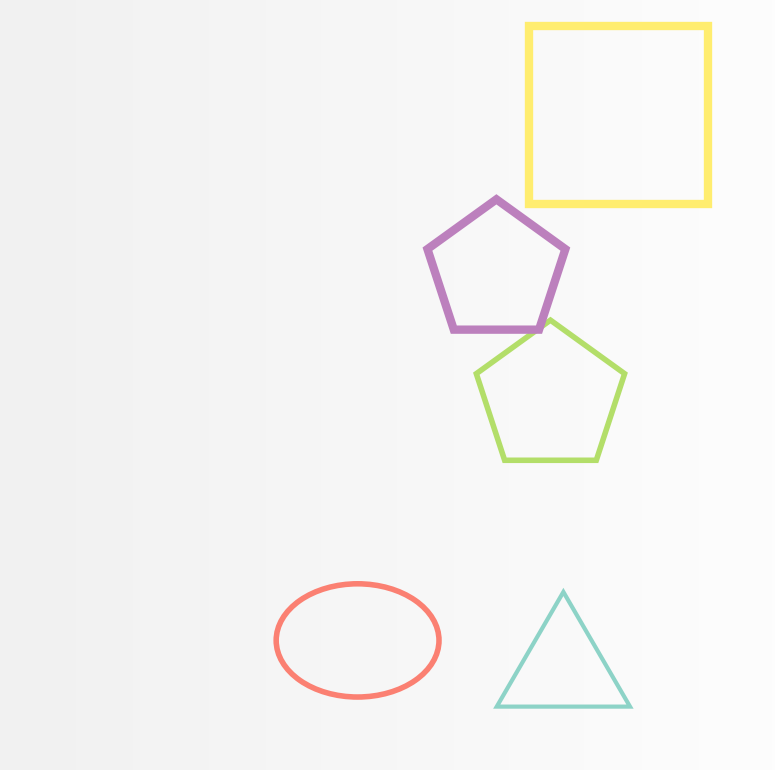[{"shape": "triangle", "thickness": 1.5, "radius": 0.5, "center": [0.727, 0.132]}, {"shape": "oval", "thickness": 2, "radius": 0.53, "center": [0.461, 0.168]}, {"shape": "pentagon", "thickness": 2, "radius": 0.5, "center": [0.71, 0.484]}, {"shape": "pentagon", "thickness": 3, "radius": 0.47, "center": [0.641, 0.648]}, {"shape": "square", "thickness": 3, "radius": 0.58, "center": [0.798, 0.85]}]